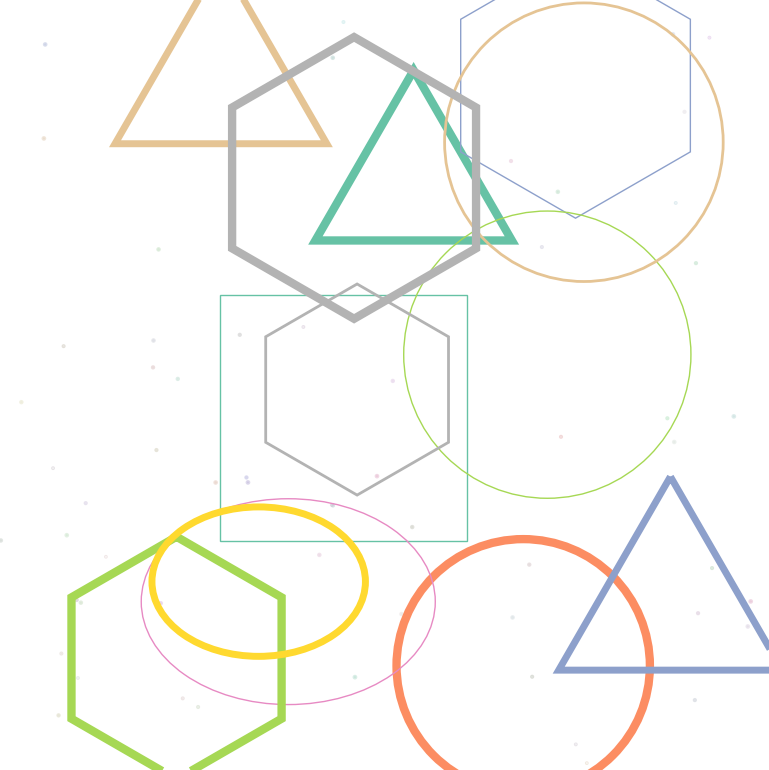[{"shape": "square", "thickness": 0.5, "radius": 0.8, "center": [0.446, 0.457]}, {"shape": "triangle", "thickness": 3, "radius": 0.74, "center": [0.537, 0.761]}, {"shape": "circle", "thickness": 3, "radius": 0.82, "center": [0.679, 0.135]}, {"shape": "triangle", "thickness": 2.5, "radius": 0.84, "center": [0.871, 0.213]}, {"shape": "hexagon", "thickness": 0.5, "radius": 0.86, "center": [0.747, 0.889]}, {"shape": "oval", "thickness": 0.5, "radius": 0.95, "center": [0.374, 0.219]}, {"shape": "circle", "thickness": 0.5, "radius": 0.93, "center": [0.711, 0.539]}, {"shape": "hexagon", "thickness": 3, "radius": 0.79, "center": [0.229, 0.145]}, {"shape": "oval", "thickness": 2.5, "radius": 0.69, "center": [0.336, 0.245]}, {"shape": "circle", "thickness": 1, "radius": 0.9, "center": [0.758, 0.815]}, {"shape": "triangle", "thickness": 2.5, "radius": 0.79, "center": [0.287, 0.893]}, {"shape": "hexagon", "thickness": 1, "radius": 0.69, "center": [0.464, 0.494]}, {"shape": "hexagon", "thickness": 3, "radius": 0.91, "center": [0.46, 0.769]}]